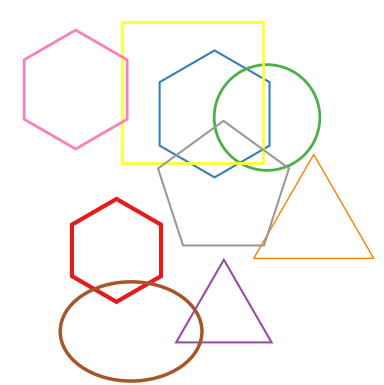[{"shape": "hexagon", "thickness": 3, "radius": 0.67, "center": [0.303, 0.35]}, {"shape": "hexagon", "thickness": 1.5, "radius": 0.82, "center": [0.557, 0.704]}, {"shape": "circle", "thickness": 2, "radius": 0.69, "center": [0.694, 0.695]}, {"shape": "triangle", "thickness": 1.5, "radius": 0.72, "center": [0.581, 0.182]}, {"shape": "triangle", "thickness": 1, "radius": 0.9, "center": [0.815, 0.419]}, {"shape": "square", "thickness": 2, "radius": 0.92, "center": [0.5, 0.76]}, {"shape": "oval", "thickness": 2.5, "radius": 0.92, "center": [0.34, 0.139]}, {"shape": "hexagon", "thickness": 2, "radius": 0.77, "center": [0.197, 0.768]}, {"shape": "pentagon", "thickness": 1.5, "radius": 0.89, "center": [0.581, 0.507]}]